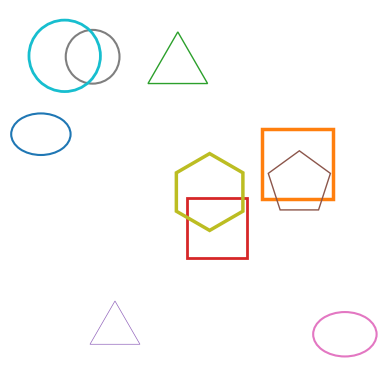[{"shape": "oval", "thickness": 1.5, "radius": 0.39, "center": [0.106, 0.651]}, {"shape": "square", "thickness": 2.5, "radius": 0.46, "center": [0.773, 0.574]}, {"shape": "triangle", "thickness": 1, "radius": 0.45, "center": [0.462, 0.828]}, {"shape": "square", "thickness": 2, "radius": 0.39, "center": [0.563, 0.407]}, {"shape": "triangle", "thickness": 0.5, "radius": 0.37, "center": [0.299, 0.143]}, {"shape": "pentagon", "thickness": 1, "radius": 0.42, "center": [0.778, 0.523]}, {"shape": "oval", "thickness": 1.5, "radius": 0.41, "center": [0.896, 0.132]}, {"shape": "circle", "thickness": 1.5, "radius": 0.35, "center": [0.241, 0.853]}, {"shape": "hexagon", "thickness": 2.5, "radius": 0.5, "center": [0.544, 0.501]}, {"shape": "circle", "thickness": 2, "radius": 0.46, "center": [0.168, 0.855]}]